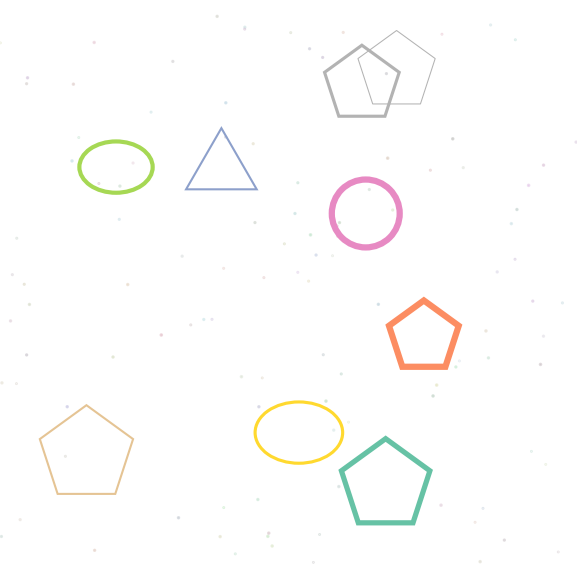[{"shape": "pentagon", "thickness": 2.5, "radius": 0.4, "center": [0.668, 0.159]}, {"shape": "pentagon", "thickness": 3, "radius": 0.32, "center": [0.734, 0.415]}, {"shape": "triangle", "thickness": 1, "radius": 0.35, "center": [0.383, 0.707]}, {"shape": "circle", "thickness": 3, "radius": 0.29, "center": [0.633, 0.629]}, {"shape": "oval", "thickness": 2, "radius": 0.32, "center": [0.201, 0.71]}, {"shape": "oval", "thickness": 1.5, "radius": 0.38, "center": [0.518, 0.25]}, {"shape": "pentagon", "thickness": 1, "radius": 0.42, "center": [0.15, 0.213]}, {"shape": "pentagon", "thickness": 1.5, "radius": 0.34, "center": [0.627, 0.853]}, {"shape": "pentagon", "thickness": 0.5, "radius": 0.35, "center": [0.687, 0.876]}]